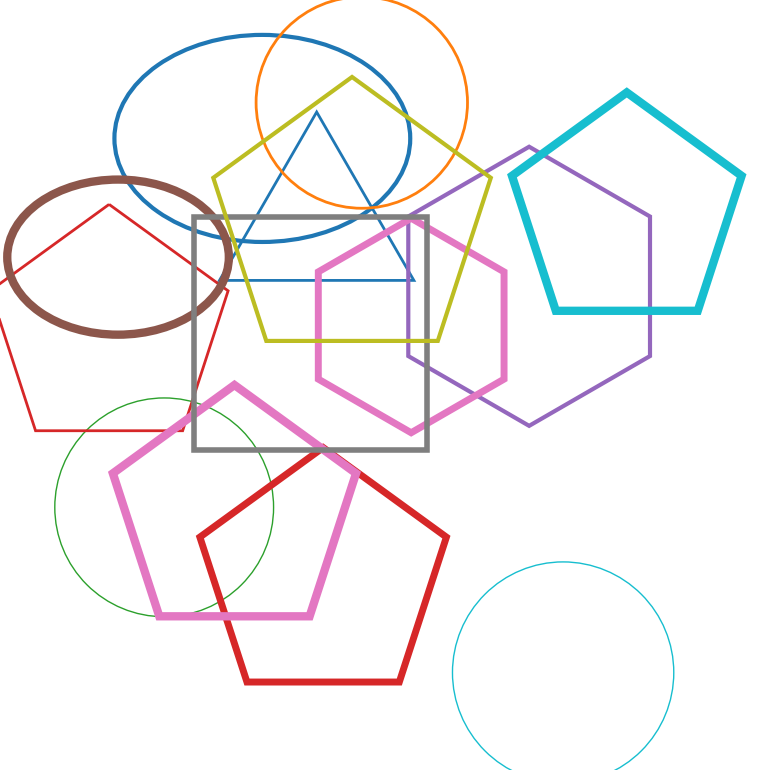[{"shape": "triangle", "thickness": 1, "radius": 0.73, "center": [0.411, 0.709]}, {"shape": "oval", "thickness": 1.5, "radius": 0.96, "center": [0.341, 0.82]}, {"shape": "circle", "thickness": 1, "radius": 0.69, "center": [0.47, 0.867]}, {"shape": "circle", "thickness": 0.5, "radius": 0.71, "center": [0.213, 0.341]}, {"shape": "pentagon", "thickness": 1, "radius": 0.81, "center": [0.142, 0.572]}, {"shape": "pentagon", "thickness": 2.5, "radius": 0.84, "center": [0.42, 0.25]}, {"shape": "hexagon", "thickness": 1.5, "radius": 0.91, "center": [0.687, 0.628]}, {"shape": "oval", "thickness": 3, "radius": 0.72, "center": [0.153, 0.666]}, {"shape": "hexagon", "thickness": 2.5, "radius": 0.7, "center": [0.534, 0.577]}, {"shape": "pentagon", "thickness": 3, "radius": 0.83, "center": [0.304, 0.334]}, {"shape": "square", "thickness": 2, "radius": 0.76, "center": [0.403, 0.567]}, {"shape": "pentagon", "thickness": 1.5, "radius": 0.95, "center": [0.457, 0.711]}, {"shape": "circle", "thickness": 0.5, "radius": 0.72, "center": [0.731, 0.127]}, {"shape": "pentagon", "thickness": 3, "radius": 0.78, "center": [0.814, 0.723]}]